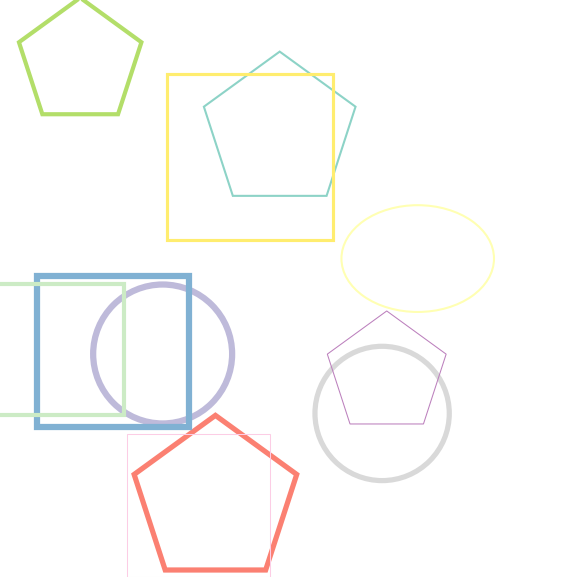[{"shape": "pentagon", "thickness": 1, "radius": 0.69, "center": [0.484, 0.772]}, {"shape": "oval", "thickness": 1, "radius": 0.66, "center": [0.723, 0.551]}, {"shape": "circle", "thickness": 3, "radius": 0.6, "center": [0.282, 0.386]}, {"shape": "pentagon", "thickness": 2.5, "radius": 0.74, "center": [0.373, 0.132]}, {"shape": "square", "thickness": 3, "radius": 0.66, "center": [0.195, 0.391]}, {"shape": "pentagon", "thickness": 2, "radius": 0.56, "center": [0.139, 0.892]}, {"shape": "square", "thickness": 0.5, "radius": 0.62, "center": [0.344, 0.124]}, {"shape": "circle", "thickness": 2.5, "radius": 0.58, "center": [0.662, 0.283]}, {"shape": "pentagon", "thickness": 0.5, "radius": 0.54, "center": [0.67, 0.352]}, {"shape": "square", "thickness": 2, "radius": 0.57, "center": [0.102, 0.395]}, {"shape": "square", "thickness": 1.5, "radius": 0.72, "center": [0.433, 0.727]}]